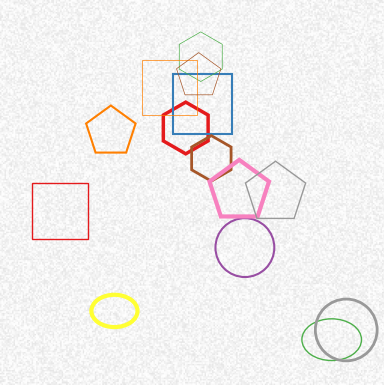[{"shape": "hexagon", "thickness": 2.5, "radius": 0.34, "center": [0.482, 0.668]}, {"shape": "square", "thickness": 1, "radius": 0.36, "center": [0.156, 0.452]}, {"shape": "square", "thickness": 1.5, "radius": 0.39, "center": [0.525, 0.729]}, {"shape": "hexagon", "thickness": 0.5, "radius": 0.32, "center": [0.521, 0.853]}, {"shape": "oval", "thickness": 1, "radius": 0.39, "center": [0.862, 0.118]}, {"shape": "circle", "thickness": 1.5, "radius": 0.38, "center": [0.636, 0.357]}, {"shape": "pentagon", "thickness": 1.5, "radius": 0.34, "center": [0.288, 0.658]}, {"shape": "square", "thickness": 0.5, "radius": 0.36, "center": [0.441, 0.773]}, {"shape": "oval", "thickness": 3, "radius": 0.3, "center": [0.297, 0.192]}, {"shape": "hexagon", "thickness": 2, "radius": 0.3, "center": [0.549, 0.589]}, {"shape": "pentagon", "thickness": 0.5, "radius": 0.3, "center": [0.516, 0.803]}, {"shape": "pentagon", "thickness": 3, "radius": 0.41, "center": [0.621, 0.503]}, {"shape": "circle", "thickness": 2, "radius": 0.4, "center": [0.899, 0.143]}, {"shape": "pentagon", "thickness": 1, "radius": 0.41, "center": [0.716, 0.499]}]